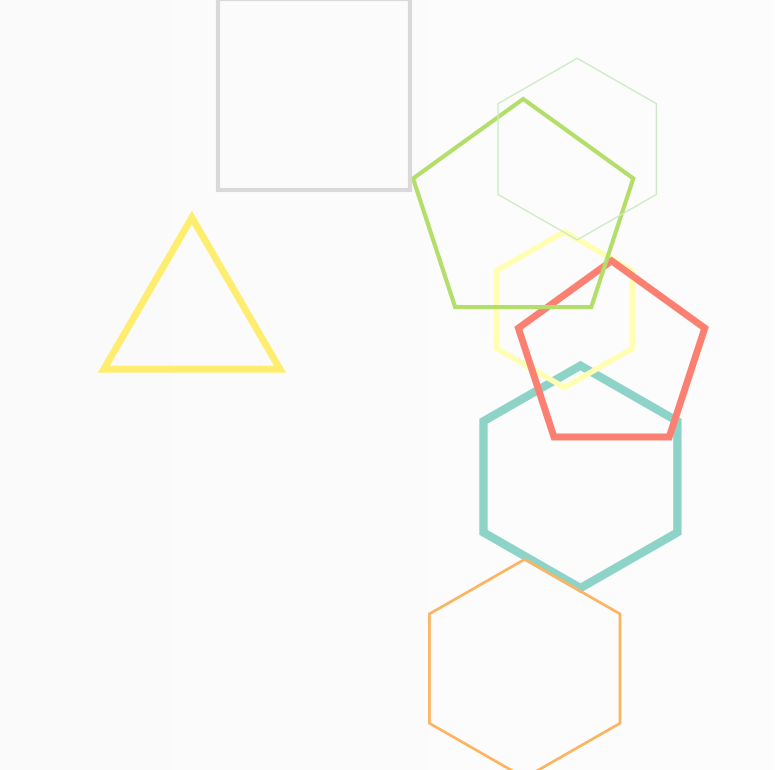[{"shape": "hexagon", "thickness": 3, "radius": 0.72, "center": [0.749, 0.381]}, {"shape": "hexagon", "thickness": 2, "radius": 0.51, "center": [0.728, 0.598]}, {"shape": "pentagon", "thickness": 2.5, "radius": 0.63, "center": [0.789, 0.535]}, {"shape": "hexagon", "thickness": 1, "radius": 0.71, "center": [0.677, 0.132]}, {"shape": "pentagon", "thickness": 1.5, "radius": 0.75, "center": [0.675, 0.722]}, {"shape": "square", "thickness": 1.5, "radius": 0.62, "center": [0.405, 0.877]}, {"shape": "hexagon", "thickness": 0.5, "radius": 0.59, "center": [0.745, 0.806]}, {"shape": "triangle", "thickness": 2.5, "radius": 0.66, "center": [0.248, 0.586]}]